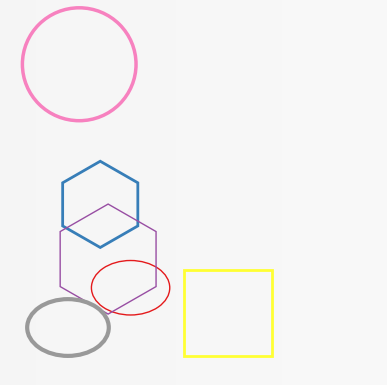[{"shape": "oval", "thickness": 1, "radius": 0.51, "center": [0.337, 0.253]}, {"shape": "hexagon", "thickness": 2, "radius": 0.56, "center": [0.259, 0.469]}, {"shape": "hexagon", "thickness": 1, "radius": 0.71, "center": [0.279, 0.327]}, {"shape": "square", "thickness": 2, "radius": 0.56, "center": [0.589, 0.187]}, {"shape": "circle", "thickness": 2.5, "radius": 0.73, "center": [0.204, 0.833]}, {"shape": "oval", "thickness": 3, "radius": 0.53, "center": [0.175, 0.149]}]